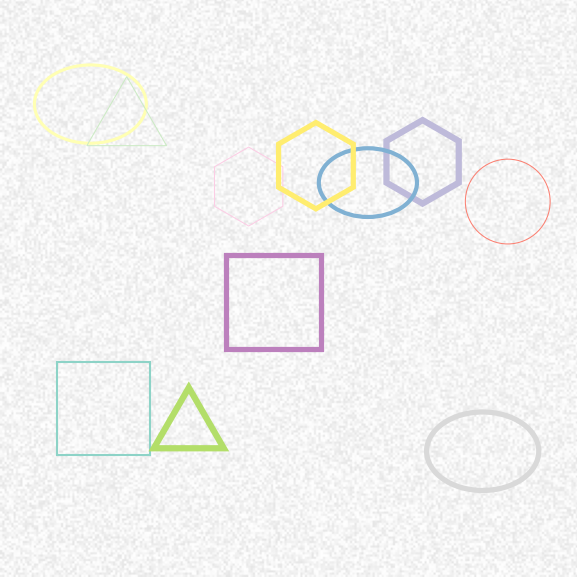[{"shape": "square", "thickness": 1, "radius": 0.4, "center": [0.18, 0.292]}, {"shape": "oval", "thickness": 1.5, "radius": 0.48, "center": [0.156, 0.819]}, {"shape": "hexagon", "thickness": 3, "radius": 0.36, "center": [0.732, 0.719]}, {"shape": "circle", "thickness": 0.5, "radius": 0.37, "center": [0.879, 0.65]}, {"shape": "oval", "thickness": 2, "radius": 0.43, "center": [0.637, 0.683]}, {"shape": "triangle", "thickness": 3, "radius": 0.35, "center": [0.327, 0.258]}, {"shape": "hexagon", "thickness": 0.5, "radius": 0.34, "center": [0.431, 0.676]}, {"shape": "oval", "thickness": 2.5, "radius": 0.49, "center": [0.836, 0.218]}, {"shape": "square", "thickness": 2.5, "radius": 0.41, "center": [0.474, 0.476]}, {"shape": "triangle", "thickness": 0.5, "radius": 0.4, "center": [0.219, 0.787]}, {"shape": "hexagon", "thickness": 2.5, "radius": 0.37, "center": [0.547, 0.712]}]